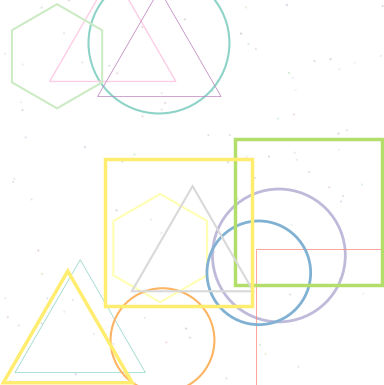[{"shape": "triangle", "thickness": 0.5, "radius": 0.98, "center": [0.208, 0.13]}, {"shape": "circle", "thickness": 1.5, "radius": 0.92, "center": [0.413, 0.888]}, {"shape": "hexagon", "thickness": 1.5, "radius": 0.7, "center": [0.416, 0.356]}, {"shape": "circle", "thickness": 2, "radius": 0.86, "center": [0.724, 0.336]}, {"shape": "square", "thickness": 0.5, "radius": 0.98, "center": [0.861, 0.159]}, {"shape": "circle", "thickness": 2, "radius": 0.67, "center": [0.672, 0.291]}, {"shape": "circle", "thickness": 1.5, "radius": 0.67, "center": [0.422, 0.116]}, {"shape": "square", "thickness": 2.5, "radius": 0.95, "center": [0.802, 0.449]}, {"shape": "triangle", "thickness": 1, "radius": 0.95, "center": [0.293, 0.883]}, {"shape": "triangle", "thickness": 1.5, "radius": 0.91, "center": [0.5, 0.335]}, {"shape": "triangle", "thickness": 0.5, "radius": 0.93, "center": [0.414, 0.842]}, {"shape": "hexagon", "thickness": 1.5, "radius": 0.68, "center": [0.148, 0.854]}, {"shape": "triangle", "thickness": 2.5, "radius": 0.97, "center": [0.176, 0.103]}, {"shape": "square", "thickness": 2.5, "radius": 0.95, "center": [0.464, 0.396]}]